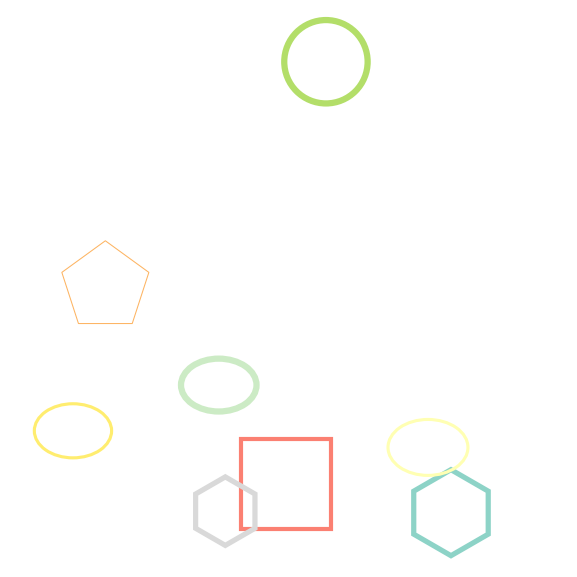[{"shape": "hexagon", "thickness": 2.5, "radius": 0.37, "center": [0.781, 0.111]}, {"shape": "oval", "thickness": 1.5, "radius": 0.35, "center": [0.741, 0.224]}, {"shape": "square", "thickness": 2, "radius": 0.39, "center": [0.495, 0.161]}, {"shape": "pentagon", "thickness": 0.5, "radius": 0.4, "center": [0.182, 0.503]}, {"shape": "circle", "thickness": 3, "radius": 0.36, "center": [0.564, 0.892]}, {"shape": "hexagon", "thickness": 2.5, "radius": 0.3, "center": [0.39, 0.114]}, {"shape": "oval", "thickness": 3, "radius": 0.33, "center": [0.379, 0.332]}, {"shape": "oval", "thickness": 1.5, "radius": 0.33, "center": [0.126, 0.253]}]